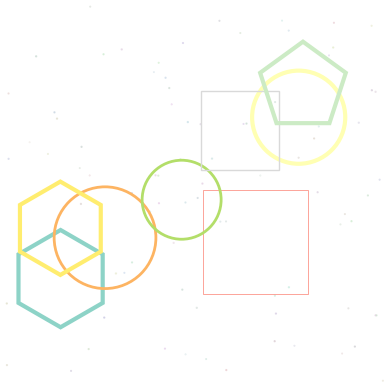[{"shape": "hexagon", "thickness": 3, "radius": 0.63, "center": [0.157, 0.276]}, {"shape": "circle", "thickness": 3, "radius": 0.6, "center": [0.776, 0.696]}, {"shape": "square", "thickness": 0.5, "radius": 0.68, "center": [0.664, 0.372]}, {"shape": "circle", "thickness": 2, "radius": 0.66, "center": [0.273, 0.383]}, {"shape": "circle", "thickness": 2, "radius": 0.51, "center": [0.472, 0.481]}, {"shape": "square", "thickness": 1, "radius": 0.51, "center": [0.623, 0.661]}, {"shape": "pentagon", "thickness": 3, "radius": 0.58, "center": [0.787, 0.775]}, {"shape": "hexagon", "thickness": 3, "radius": 0.61, "center": [0.157, 0.407]}]